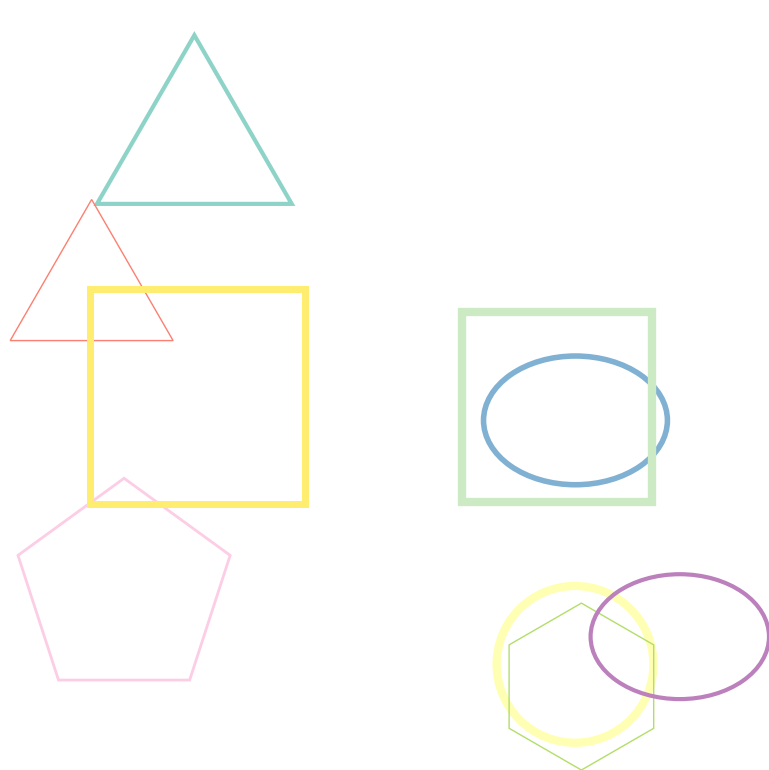[{"shape": "triangle", "thickness": 1.5, "radius": 0.73, "center": [0.252, 0.808]}, {"shape": "circle", "thickness": 3, "radius": 0.51, "center": [0.747, 0.137]}, {"shape": "triangle", "thickness": 0.5, "radius": 0.61, "center": [0.119, 0.619]}, {"shape": "oval", "thickness": 2, "radius": 0.6, "center": [0.747, 0.454]}, {"shape": "hexagon", "thickness": 0.5, "radius": 0.54, "center": [0.755, 0.108]}, {"shape": "pentagon", "thickness": 1, "radius": 0.72, "center": [0.161, 0.234]}, {"shape": "oval", "thickness": 1.5, "radius": 0.58, "center": [0.883, 0.173]}, {"shape": "square", "thickness": 3, "radius": 0.61, "center": [0.723, 0.471]}, {"shape": "square", "thickness": 2.5, "radius": 0.7, "center": [0.256, 0.485]}]